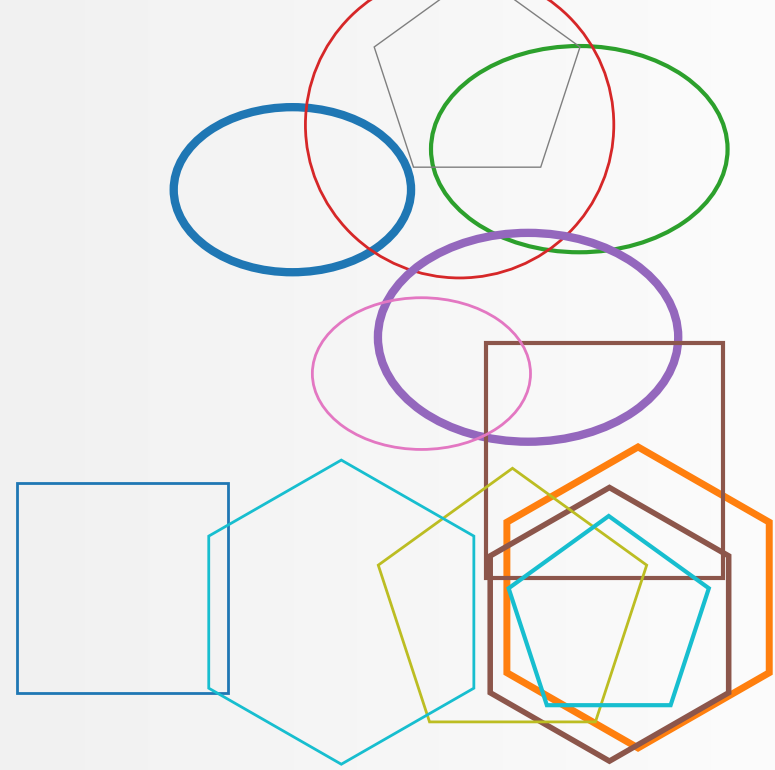[{"shape": "oval", "thickness": 3, "radius": 0.77, "center": [0.377, 0.754]}, {"shape": "square", "thickness": 1, "radius": 0.68, "center": [0.158, 0.236]}, {"shape": "hexagon", "thickness": 2.5, "radius": 0.98, "center": [0.823, 0.224]}, {"shape": "oval", "thickness": 1.5, "radius": 0.96, "center": [0.747, 0.806]}, {"shape": "circle", "thickness": 1, "radius": 0.99, "center": [0.593, 0.838]}, {"shape": "oval", "thickness": 3, "radius": 0.97, "center": [0.681, 0.562]}, {"shape": "hexagon", "thickness": 2, "radius": 0.89, "center": [0.786, 0.189]}, {"shape": "square", "thickness": 1.5, "radius": 0.76, "center": [0.78, 0.402]}, {"shape": "oval", "thickness": 1, "radius": 0.7, "center": [0.544, 0.515]}, {"shape": "pentagon", "thickness": 0.5, "radius": 0.7, "center": [0.616, 0.896]}, {"shape": "pentagon", "thickness": 1, "radius": 0.91, "center": [0.661, 0.21]}, {"shape": "pentagon", "thickness": 1.5, "radius": 0.68, "center": [0.785, 0.194]}, {"shape": "hexagon", "thickness": 1, "radius": 0.99, "center": [0.44, 0.205]}]